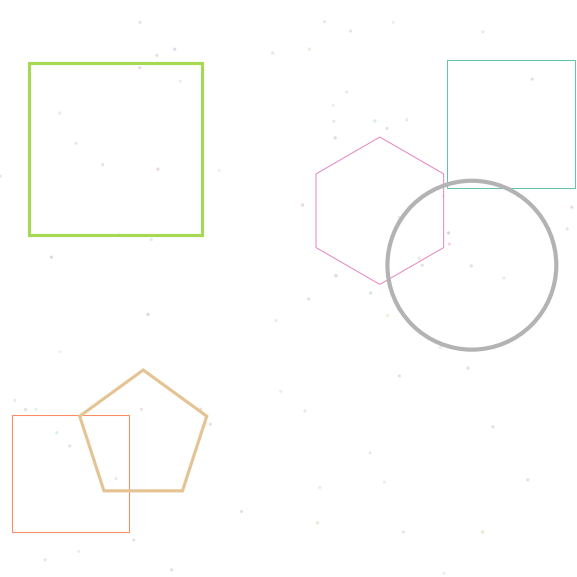[{"shape": "square", "thickness": 0.5, "radius": 0.55, "center": [0.885, 0.784]}, {"shape": "square", "thickness": 0.5, "radius": 0.51, "center": [0.122, 0.18]}, {"shape": "hexagon", "thickness": 0.5, "radius": 0.64, "center": [0.658, 0.634]}, {"shape": "square", "thickness": 1.5, "radius": 0.75, "center": [0.2, 0.742]}, {"shape": "pentagon", "thickness": 1.5, "radius": 0.58, "center": [0.248, 0.243]}, {"shape": "circle", "thickness": 2, "radius": 0.73, "center": [0.817, 0.54]}]